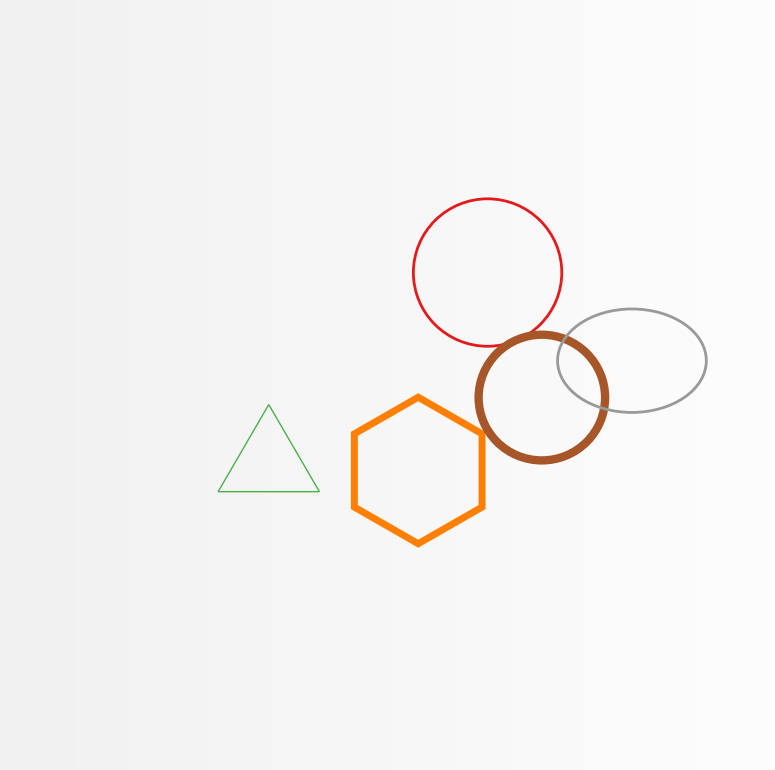[{"shape": "circle", "thickness": 1, "radius": 0.48, "center": [0.629, 0.646]}, {"shape": "triangle", "thickness": 0.5, "radius": 0.38, "center": [0.347, 0.399]}, {"shape": "hexagon", "thickness": 2.5, "radius": 0.48, "center": [0.54, 0.389]}, {"shape": "circle", "thickness": 3, "radius": 0.41, "center": [0.699, 0.484]}, {"shape": "oval", "thickness": 1, "radius": 0.48, "center": [0.815, 0.532]}]